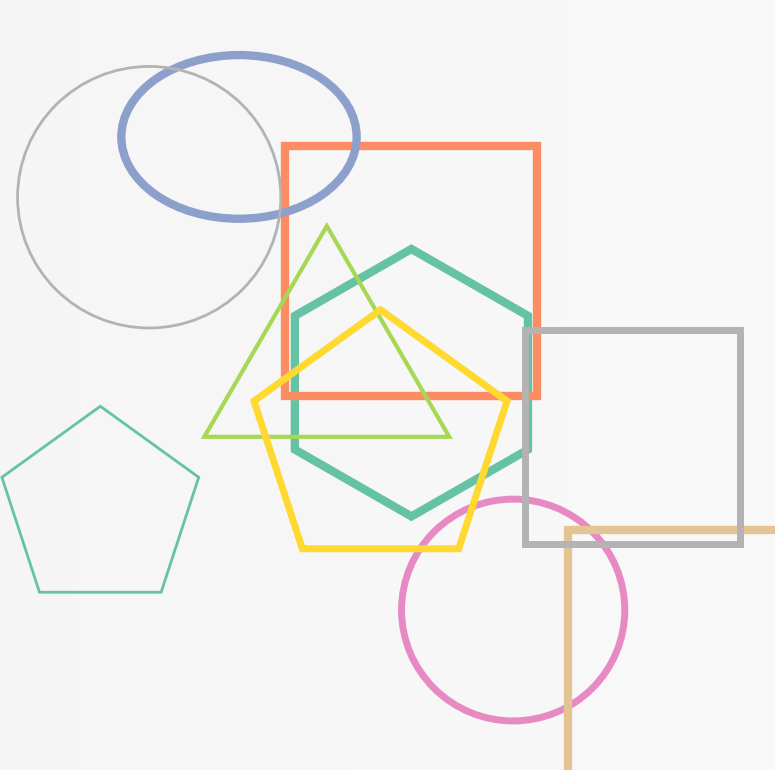[{"shape": "hexagon", "thickness": 3, "radius": 0.87, "center": [0.531, 0.503]}, {"shape": "pentagon", "thickness": 1, "radius": 0.67, "center": [0.129, 0.339]}, {"shape": "square", "thickness": 3, "radius": 0.81, "center": [0.531, 0.648]}, {"shape": "oval", "thickness": 3, "radius": 0.76, "center": [0.308, 0.822]}, {"shape": "circle", "thickness": 2.5, "radius": 0.72, "center": [0.662, 0.208]}, {"shape": "triangle", "thickness": 1.5, "radius": 0.91, "center": [0.422, 0.524]}, {"shape": "pentagon", "thickness": 2.5, "radius": 0.86, "center": [0.491, 0.426]}, {"shape": "square", "thickness": 3, "radius": 0.82, "center": [0.898, 0.147]}, {"shape": "square", "thickness": 2.5, "radius": 0.69, "center": [0.816, 0.433]}, {"shape": "circle", "thickness": 1, "radius": 0.85, "center": [0.192, 0.744]}]